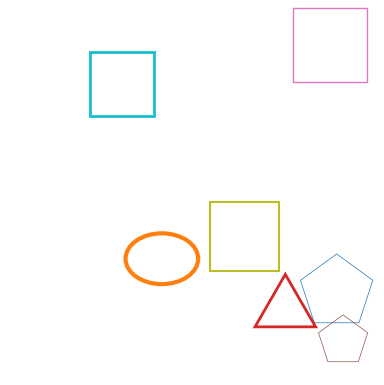[{"shape": "pentagon", "thickness": 0.5, "radius": 0.49, "center": [0.874, 0.242]}, {"shape": "oval", "thickness": 3, "radius": 0.47, "center": [0.42, 0.328]}, {"shape": "triangle", "thickness": 2, "radius": 0.45, "center": [0.741, 0.196]}, {"shape": "pentagon", "thickness": 0.5, "radius": 0.34, "center": [0.891, 0.115]}, {"shape": "square", "thickness": 1, "radius": 0.48, "center": [0.858, 0.883]}, {"shape": "square", "thickness": 1.5, "radius": 0.45, "center": [0.634, 0.387]}, {"shape": "square", "thickness": 2, "radius": 0.42, "center": [0.316, 0.782]}]